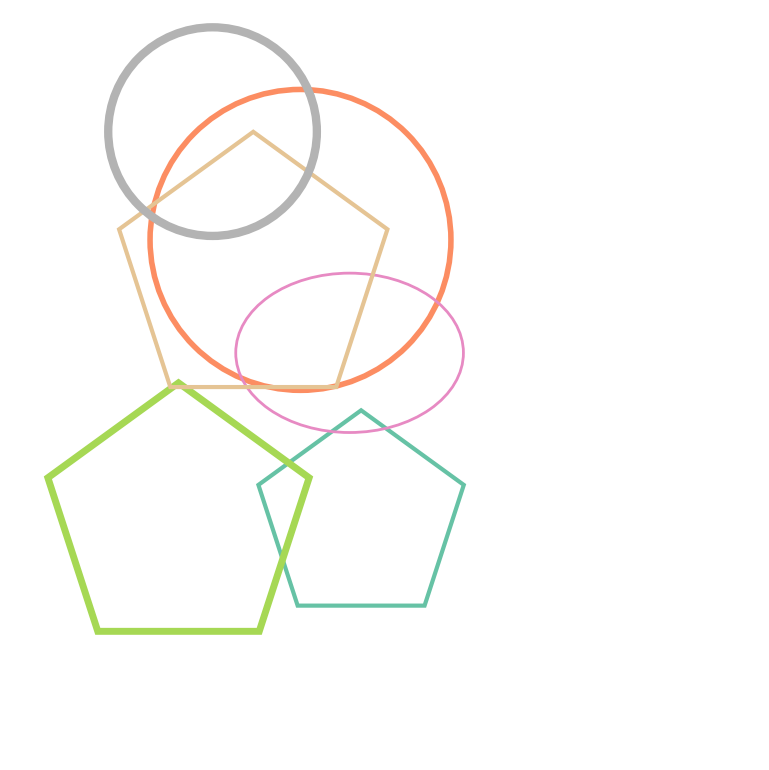[{"shape": "pentagon", "thickness": 1.5, "radius": 0.7, "center": [0.469, 0.327]}, {"shape": "circle", "thickness": 2, "radius": 0.98, "center": [0.39, 0.688]}, {"shape": "oval", "thickness": 1, "radius": 0.74, "center": [0.454, 0.542]}, {"shape": "pentagon", "thickness": 2.5, "radius": 0.89, "center": [0.232, 0.324]}, {"shape": "pentagon", "thickness": 1.5, "radius": 0.92, "center": [0.329, 0.646]}, {"shape": "circle", "thickness": 3, "radius": 0.68, "center": [0.276, 0.829]}]